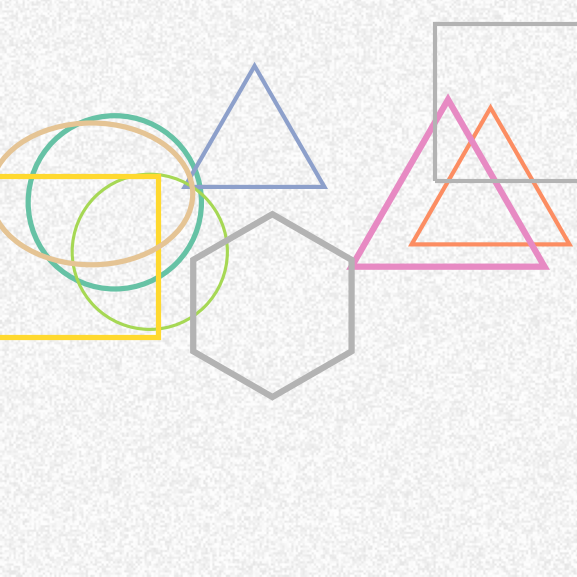[{"shape": "circle", "thickness": 2.5, "radius": 0.75, "center": [0.199, 0.649]}, {"shape": "triangle", "thickness": 2, "radius": 0.79, "center": [0.849, 0.655]}, {"shape": "triangle", "thickness": 2, "radius": 0.7, "center": [0.441, 0.745]}, {"shape": "triangle", "thickness": 3, "radius": 0.96, "center": [0.776, 0.634]}, {"shape": "circle", "thickness": 1.5, "radius": 0.67, "center": [0.259, 0.563]}, {"shape": "square", "thickness": 2.5, "radius": 0.7, "center": [0.133, 0.555]}, {"shape": "oval", "thickness": 2.5, "radius": 0.88, "center": [0.158, 0.663]}, {"shape": "hexagon", "thickness": 3, "radius": 0.79, "center": [0.472, 0.47]}, {"shape": "square", "thickness": 2, "radius": 0.68, "center": [0.89, 0.822]}]